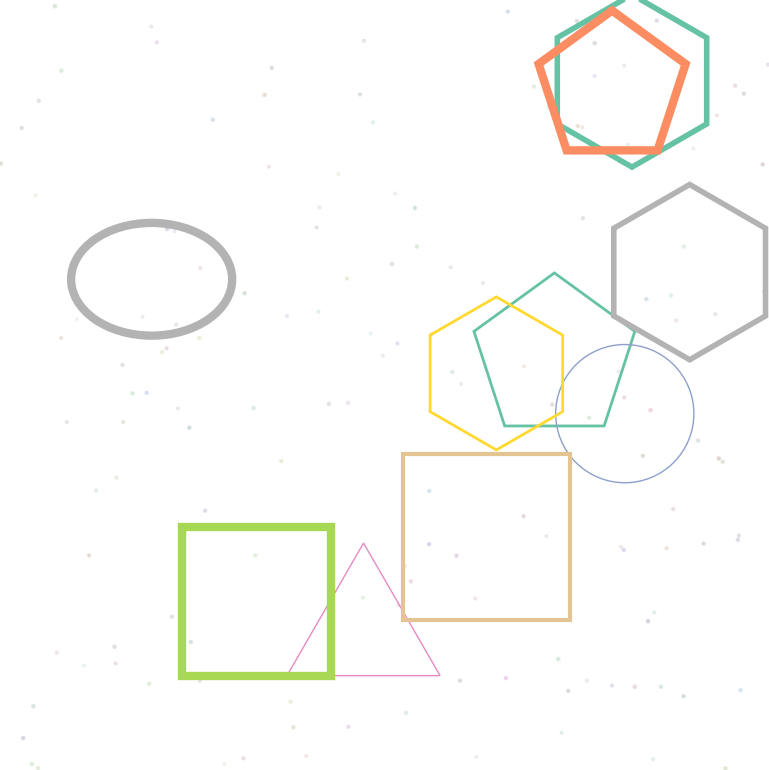[{"shape": "pentagon", "thickness": 1, "radius": 0.55, "center": [0.72, 0.536]}, {"shape": "hexagon", "thickness": 2, "radius": 0.56, "center": [0.821, 0.895]}, {"shape": "pentagon", "thickness": 3, "radius": 0.5, "center": [0.795, 0.886]}, {"shape": "circle", "thickness": 0.5, "radius": 0.45, "center": [0.811, 0.463]}, {"shape": "triangle", "thickness": 0.5, "radius": 0.57, "center": [0.472, 0.18]}, {"shape": "square", "thickness": 3, "radius": 0.48, "center": [0.333, 0.218]}, {"shape": "hexagon", "thickness": 1, "radius": 0.5, "center": [0.645, 0.515]}, {"shape": "square", "thickness": 1.5, "radius": 0.54, "center": [0.632, 0.302]}, {"shape": "oval", "thickness": 3, "radius": 0.52, "center": [0.197, 0.637]}, {"shape": "hexagon", "thickness": 2, "radius": 0.57, "center": [0.896, 0.647]}]